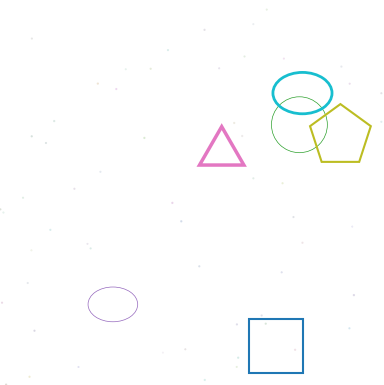[{"shape": "square", "thickness": 1.5, "radius": 0.35, "center": [0.717, 0.101]}, {"shape": "circle", "thickness": 0.5, "radius": 0.36, "center": [0.778, 0.676]}, {"shape": "oval", "thickness": 0.5, "radius": 0.32, "center": [0.293, 0.209]}, {"shape": "triangle", "thickness": 2.5, "radius": 0.33, "center": [0.576, 0.605]}, {"shape": "pentagon", "thickness": 1.5, "radius": 0.41, "center": [0.884, 0.647]}, {"shape": "oval", "thickness": 2, "radius": 0.38, "center": [0.786, 0.758]}]